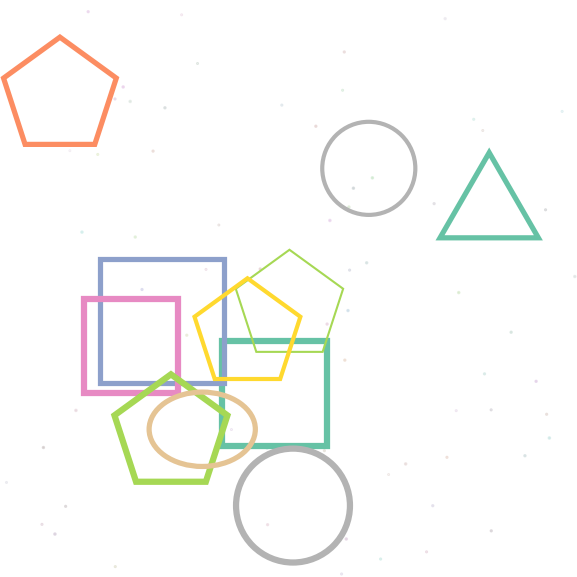[{"shape": "triangle", "thickness": 2.5, "radius": 0.49, "center": [0.847, 0.636]}, {"shape": "square", "thickness": 3, "radius": 0.46, "center": [0.475, 0.318]}, {"shape": "pentagon", "thickness": 2.5, "radius": 0.51, "center": [0.104, 0.832]}, {"shape": "square", "thickness": 2.5, "radius": 0.54, "center": [0.28, 0.443]}, {"shape": "square", "thickness": 3, "radius": 0.41, "center": [0.227, 0.4]}, {"shape": "pentagon", "thickness": 3, "radius": 0.51, "center": [0.296, 0.248]}, {"shape": "pentagon", "thickness": 1, "radius": 0.49, "center": [0.501, 0.469]}, {"shape": "pentagon", "thickness": 2, "radius": 0.48, "center": [0.428, 0.421]}, {"shape": "oval", "thickness": 2.5, "radius": 0.46, "center": [0.35, 0.256]}, {"shape": "circle", "thickness": 2, "radius": 0.4, "center": [0.639, 0.708]}, {"shape": "circle", "thickness": 3, "radius": 0.49, "center": [0.507, 0.124]}]